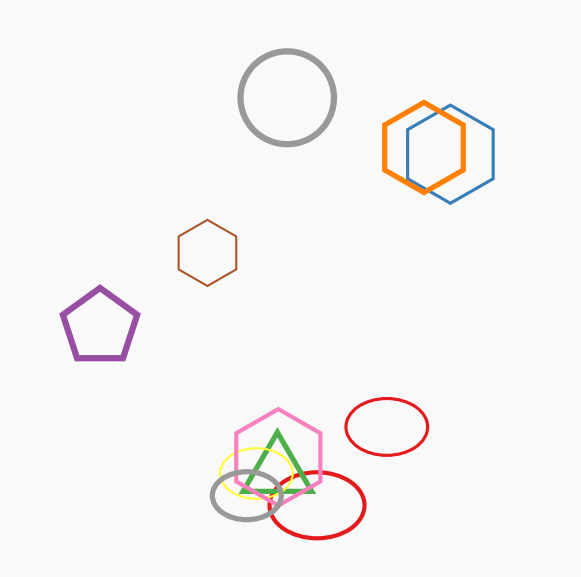[{"shape": "oval", "thickness": 2, "radius": 0.41, "center": [0.545, 0.124]}, {"shape": "oval", "thickness": 1.5, "radius": 0.35, "center": [0.665, 0.26]}, {"shape": "hexagon", "thickness": 1.5, "radius": 0.42, "center": [0.775, 0.732]}, {"shape": "triangle", "thickness": 2.5, "radius": 0.34, "center": [0.477, 0.182]}, {"shape": "pentagon", "thickness": 3, "radius": 0.34, "center": [0.172, 0.433]}, {"shape": "hexagon", "thickness": 2.5, "radius": 0.39, "center": [0.729, 0.744]}, {"shape": "oval", "thickness": 1, "radius": 0.31, "center": [0.441, 0.179]}, {"shape": "hexagon", "thickness": 1, "radius": 0.29, "center": [0.357, 0.561]}, {"shape": "hexagon", "thickness": 2, "radius": 0.42, "center": [0.479, 0.207]}, {"shape": "oval", "thickness": 2.5, "radius": 0.3, "center": [0.425, 0.141]}, {"shape": "circle", "thickness": 3, "radius": 0.4, "center": [0.494, 0.83]}]